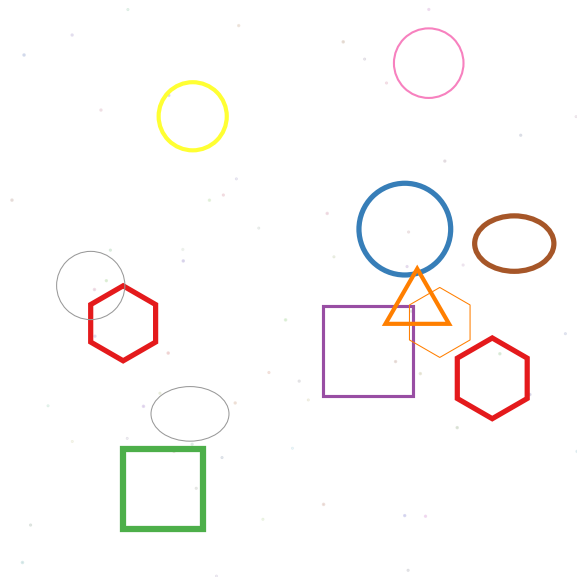[{"shape": "hexagon", "thickness": 2.5, "radius": 0.35, "center": [0.852, 0.344]}, {"shape": "hexagon", "thickness": 2.5, "radius": 0.32, "center": [0.213, 0.439]}, {"shape": "circle", "thickness": 2.5, "radius": 0.4, "center": [0.701, 0.602]}, {"shape": "square", "thickness": 3, "radius": 0.35, "center": [0.282, 0.152]}, {"shape": "square", "thickness": 1.5, "radius": 0.39, "center": [0.638, 0.391]}, {"shape": "triangle", "thickness": 2, "radius": 0.32, "center": [0.722, 0.47]}, {"shape": "hexagon", "thickness": 0.5, "radius": 0.3, "center": [0.761, 0.441]}, {"shape": "circle", "thickness": 2, "radius": 0.29, "center": [0.334, 0.798]}, {"shape": "oval", "thickness": 2.5, "radius": 0.34, "center": [0.891, 0.577]}, {"shape": "circle", "thickness": 1, "radius": 0.3, "center": [0.742, 0.89]}, {"shape": "circle", "thickness": 0.5, "radius": 0.3, "center": [0.157, 0.505]}, {"shape": "oval", "thickness": 0.5, "radius": 0.34, "center": [0.329, 0.282]}]